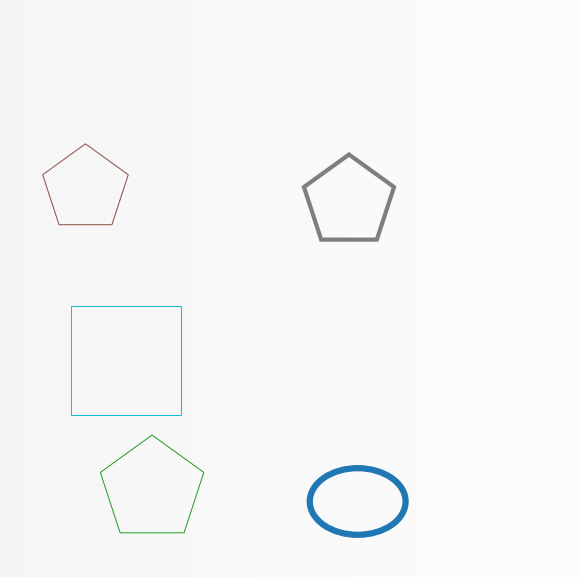[{"shape": "oval", "thickness": 3, "radius": 0.41, "center": [0.615, 0.131]}, {"shape": "pentagon", "thickness": 0.5, "radius": 0.47, "center": [0.262, 0.152]}, {"shape": "pentagon", "thickness": 0.5, "radius": 0.39, "center": [0.147, 0.673]}, {"shape": "pentagon", "thickness": 2, "radius": 0.41, "center": [0.6, 0.65]}, {"shape": "square", "thickness": 0.5, "radius": 0.47, "center": [0.216, 0.375]}]